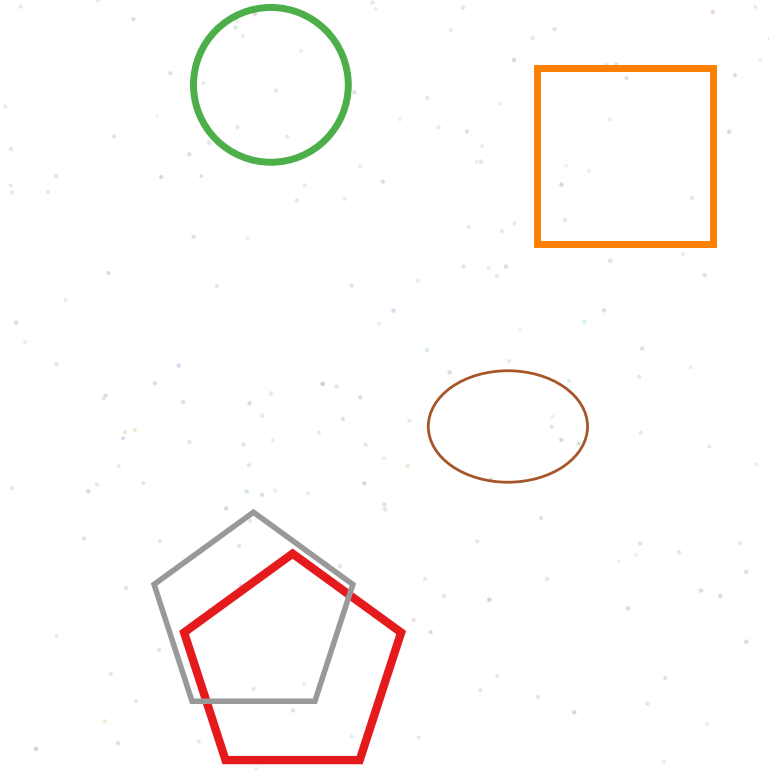[{"shape": "pentagon", "thickness": 3, "radius": 0.74, "center": [0.38, 0.133]}, {"shape": "circle", "thickness": 2.5, "radius": 0.5, "center": [0.352, 0.89]}, {"shape": "square", "thickness": 2.5, "radius": 0.57, "center": [0.812, 0.797]}, {"shape": "oval", "thickness": 1, "radius": 0.52, "center": [0.66, 0.446]}, {"shape": "pentagon", "thickness": 2, "radius": 0.68, "center": [0.329, 0.199]}]